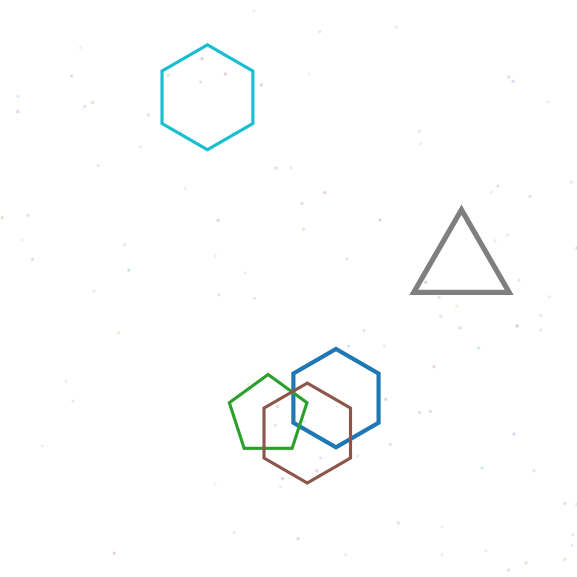[{"shape": "hexagon", "thickness": 2, "radius": 0.43, "center": [0.582, 0.31]}, {"shape": "pentagon", "thickness": 1.5, "radius": 0.35, "center": [0.464, 0.28]}, {"shape": "hexagon", "thickness": 1.5, "radius": 0.43, "center": [0.532, 0.249]}, {"shape": "triangle", "thickness": 2.5, "radius": 0.48, "center": [0.799, 0.541]}, {"shape": "hexagon", "thickness": 1.5, "radius": 0.45, "center": [0.359, 0.831]}]